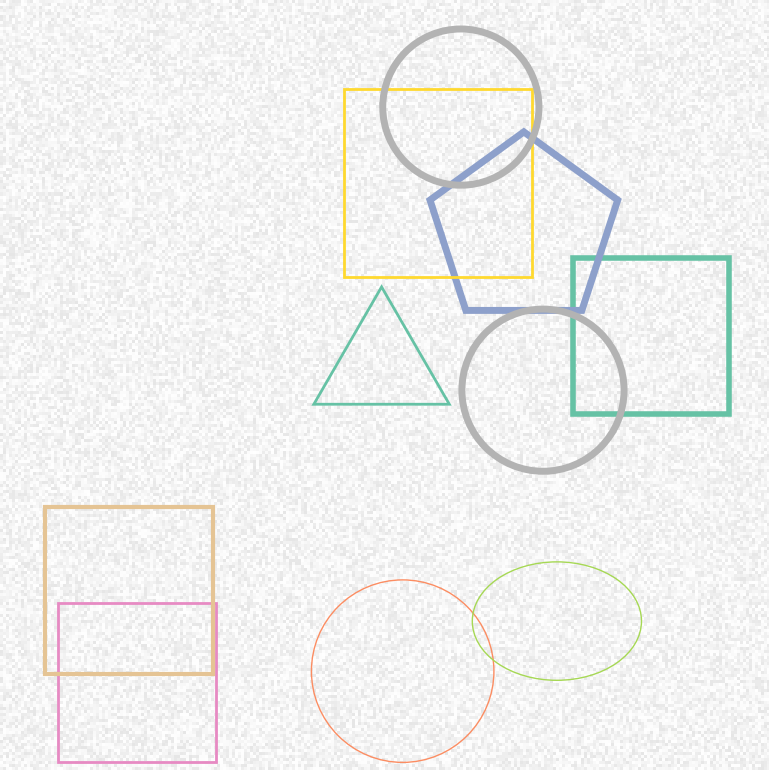[{"shape": "triangle", "thickness": 1, "radius": 0.51, "center": [0.496, 0.526]}, {"shape": "square", "thickness": 2, "radius": 0.51, "center": [0.845, 0.564]}, {"shape": "circle", "thickness": 0.5, "radius": 0.59, "center": [0.523, 0.128]}, {"shape": "pentagon", "thickness": 2.5, "radius": 0.64, "center": [0.68, 0.701]}, {"shape": "square", "thickness": 1, "radius": 0.52, "center": [0.178, 0.114]}, {"shape": "oval", "thickness": 0.5, "radius": 0.55, "center": [0.723, 0.193]}, {"shape": "square", "thickness": 1, "radius": 0.61, "center": [0.569, 0.762]}, {"shape": "square", "thickness": 1.5, "radius": 0.54, "center": [0.168, 0.233]}, {"shape": "circle", "thickness": 2.5, "radius": 0.53, "center": [0.705, 0.493]}, {"shape": "circle", "thickness": 2.5, "radius": 0.51, "center": [0.599, 0.861]}]